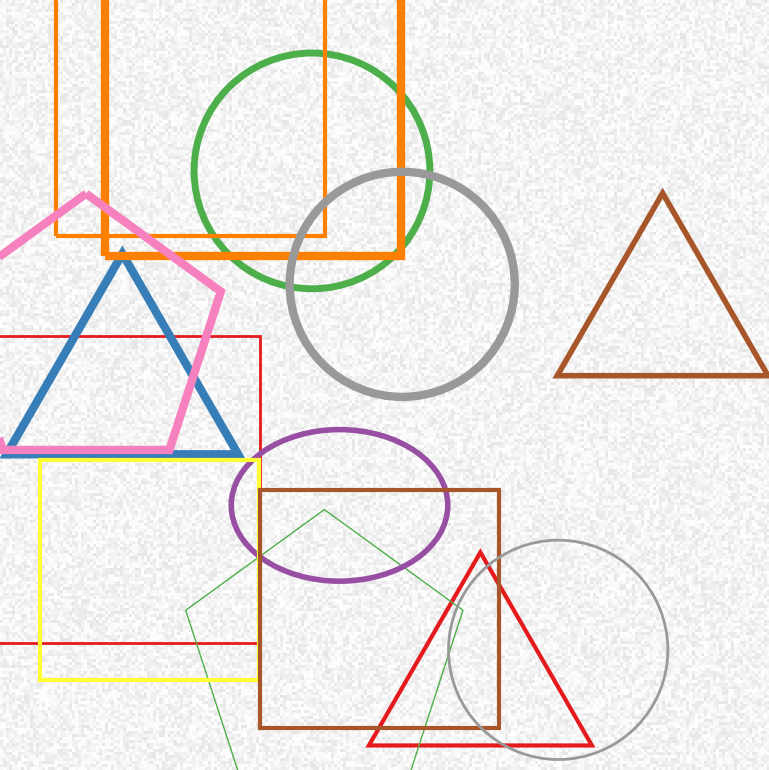[{"shape": "square", "thickness": 1, "radius": 1.0, "center": [0.138, 0.364]}, {"shape": "triangle", "thickness": 1.5, "radius": 0.84, "center": [0.624, 0.115]}, {"shape": "triangle", "thickness": 3, "radius": 0.87, "center": [0.159, 0.497]}, {"shape": "circle", "thickness": 2.5, "radius": 0.77, "center": [0.405, 0.778]}, {"shape": "pentagon", "thickness": 0.5, "radius": 0.95, "center": [0.421, 0.149]}, {"shape": "oval", "thickness": 2, "radius": 0.7, "center": [0.441, 0.344]}, {"shape": "square", "thickness": 3, "radius": 0.96, "center": [0.329, 0.86]}, {"shape": "square", "thickness": 1.5, "radius": 0.87, "center": [0.248, 0.869]}, {"shape": "square", "thickness": 1.5, "radius": 0.71, "center": [0.195, 0.26]}, {"shape": "triangle", "thickness": 2, "radius": 0.79, "center": [0.861, 0.591]}, {"shape": "square", "thickness": 1.5, "radius": 0.77, "center": [0.493, 0.209]}, {"shape": "pentagon", "thickness": 3, "radius": 0.92, "center": [0.112, 0.565]}, {"shape": "circle", "thickness": 1, "radius": 0.71, "center": [0.725, 0.156]}, {"shape": "circle", "thickness": 3, "radius": 0.73, "center": [0.522, 0.631]}]